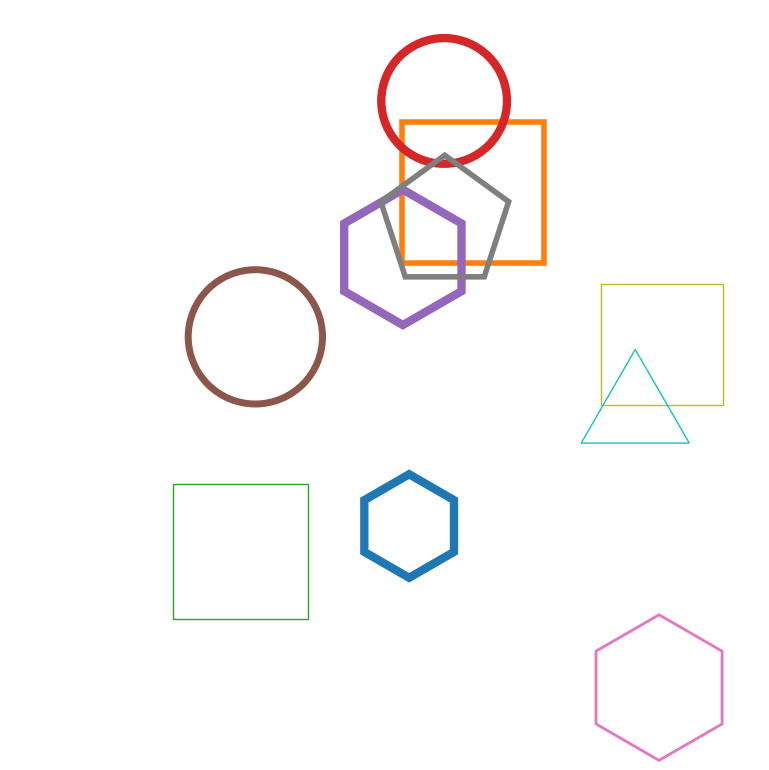[{"shape": "hexagon", "thickness": 3, "radius": 0.34, "center": [0.531, 0.317]}, {"shape": "square", "thickness": 2, "radius": 0.46, "center": [0.614, 0.75]}, {"shape": "square", "thickness": 0.5, "radius": 0.44, "center": [0.313, 0.284]}, {"shape": "circle", "thickness": 3, "radius": 0.41, "center": [0.577, 0.869]}, {"shape": "hexagon", "thickness": 3, "radius": 0.44, "center": [0.523, 0.666]}, {"shape": "circle", "thickness": 2.5, "radius": 0.44, "center": [0.332, 0.563]}, {"shape": "hexagon", "thickness": 1, "radius": 0.47, "center": [0.856, 0.107]}, {"shape": "pentagon", "thickness": 2, "radius": 0.44, "center": [0.578, 0.711]}, {"shape": "square", "thickness": 0.5, "radius": 0.39, "center": [0.86, 0.553]}, {"shape": "triangle", "thickness": 0.5, "radius": 0.41, "center": [0.825, 0.465]}]